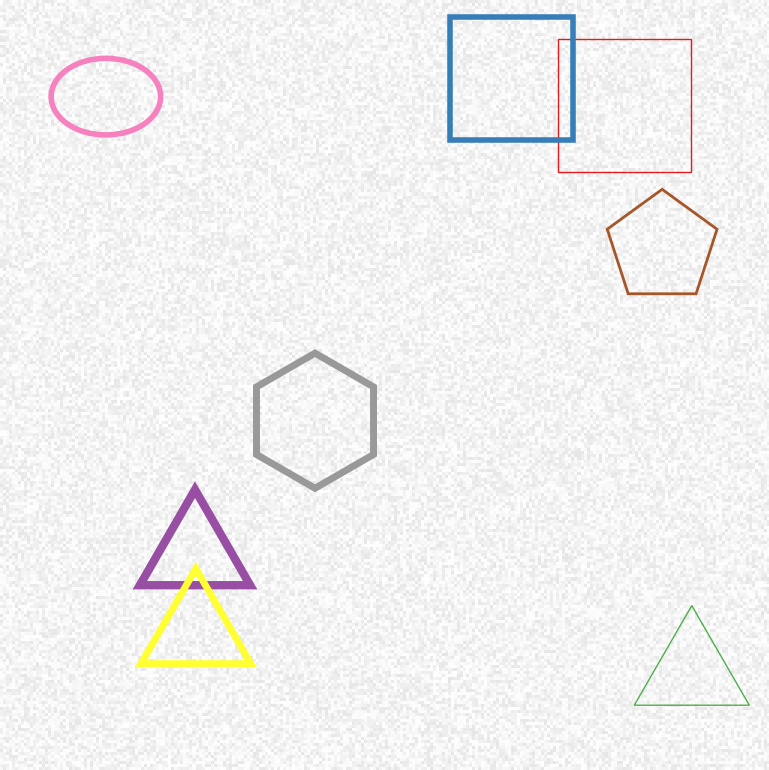[{"shape": "square", "thickness": 0.5, "radius": 0.43, "center": [0.812, 0.863]}, {"shape": "square", "thickness": 2, "radius": 0.4, "center": [0.664, 0.898]}, {"shape": "triangle", "thickness": 0.5, "radius": 0.43, "center": [0.898, 0.127]}, {"shape": "triangle", "thickness": 3, "radius": 0.41, "center": [0.253, 0.281]}, {"shape": "triangle", "thickness": 2.5, "radius": 0.41, "center": [0.254, 0.179]}, {"shape": "pentagon", "thickness": 1, "radius": 0.37, "center": [0.86, 0.679]}, {"shape": "oval", "thickness": 2, "radius": 0.36, "center": [0.137, 0.874]}, {"shape": "hexagon", "thickness": 2.5, "radius": 0.44, "center": [0.409, 0.454]}]